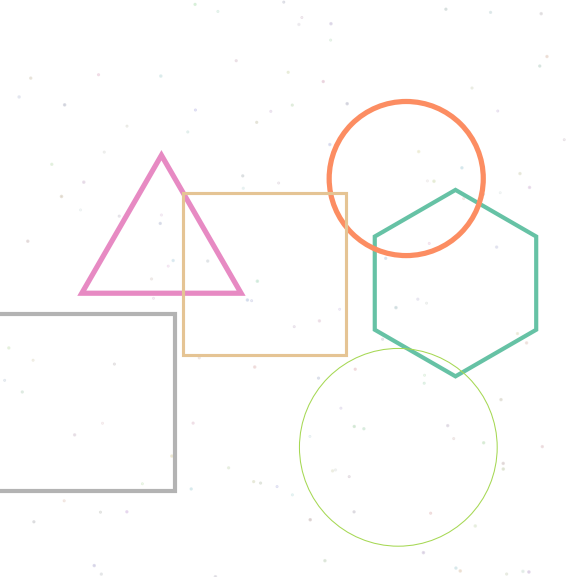[{"shape": "hexagon", "thickness": 2, "radius": 0.81, "center": [0.789, 0.509]}, {"shape": "circle", "thickness": 2.5, "radius": 0.67, "center": [0.703, 0.69]}, {"shape": "triangle", "thickness": 2.5, "radius": 0.8, "center": [0.28, 0.571]}, {"shape": "circle", "thickness": 0.5, "radius": 0.86, "center": [0.69, 0.225]}, {"shape": "square", "thickness": 1.5, "radius": 0.7, "center": [0.458, 0.525]}, {"shape": "square", "thickness": 2, "radius": 0.76, "center": [0.15, 0.303]}]